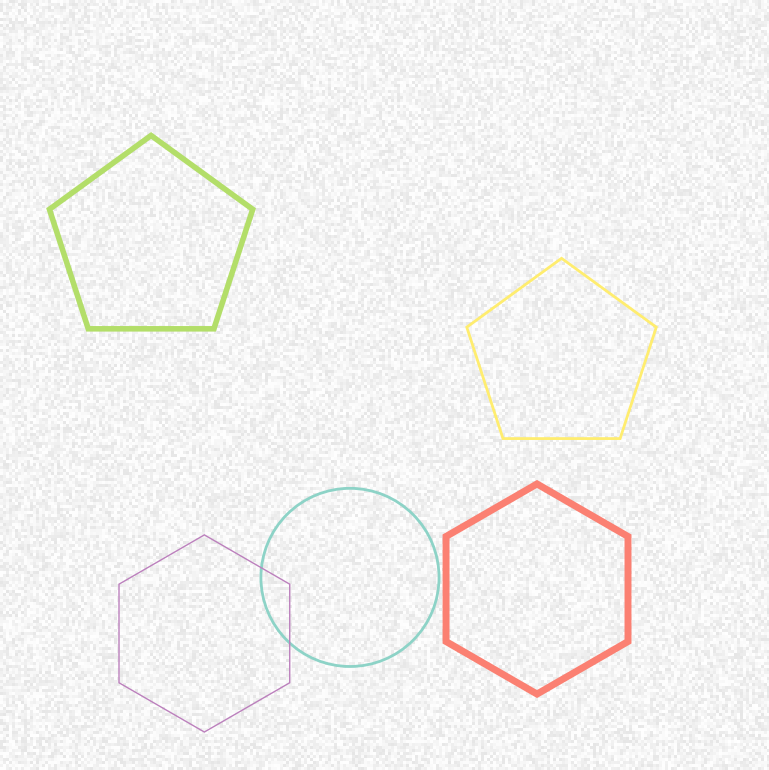[{"shape": "circle", "thickness": 1, "radius": 0.58, "center": [0.455, 0.25]}, {"shape": "hexagon", "thickness": 2.5, "radius": 0.68, "center": [0.697, 0.235]}, {"shape": "pentagon", "thickness": 2, "radius": 0.69, "center": [0.196, 0.685]}, {"shape": "hexagon", "thickness": 0.5, "radius": 0.64, "center": [0.265, 0.177]}, {"shape": "pentagon", "thickness": 1, "radius": 0.65, "center": [0.729, 0.535]}]